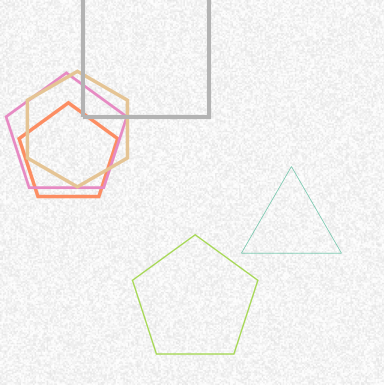[{"shape": "triangle", "thickness": 0.5, "radius": 0.75, "center": [0.757, 0.417]}, {"shape": "pentagon", "thickness": 2.5, "radius": 0.67, "center": [0.178, 0.598]}, {"shape": "pentagon", "thickness": 2, "radius": 0.82, "center": [0.173, 0.646]}, {"shape": "pentagon", "thickness": 1, "radius": 0.86, "center": [0.507, 0.219]}, {"shape": "hexagon", "thickness": 2.5, "radius": 0.75, "center": [0.201, 0.665]}, {"shape": "square", "thickness": 3, "radius": 0.82, "center": [0.38, 0.86]}]